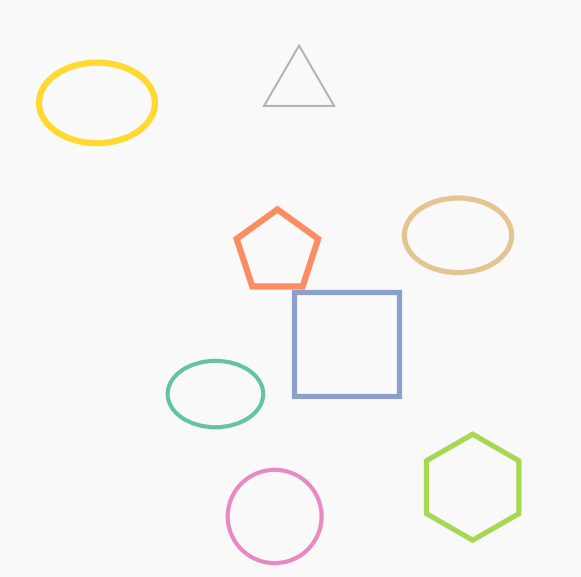[{"shape": "oval", "thickness": 2, "radius": 0.41, "center": [0.371, 0.317]}, {"shape": "pentagon", "thickness": 3, "radius": 0.37, "center": [0.477, 0.563]}, {"shape": "square", "thickness": 2.5, "radius": 0.45, "center": [0.596, 0.403]}, {"shape": "circle", "thickness": 2, "radius": 0.4, "center": [0.473, 0.105]}, {"shape": "hexagon", "thickness": 2.5, "radius": 0.46, "center": [0.813, 0.155]}, {"shape": "oval", "thickness": 3, "radius": 0.5, "center": [0.167, 0.821]}, {"shape": "oval", "thickness": 2.5, "radius": 0.46, "center": [0.788, 0.592]}, {"shape": "triangle", "thickness": 1, "radius": 0.35, "center": [0.515, 0.85]}]